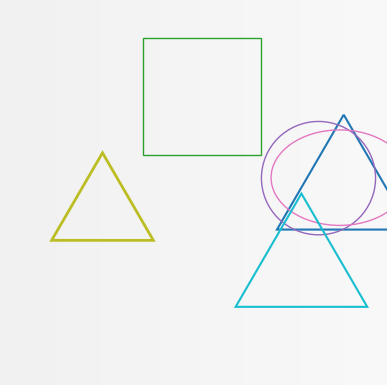[{"shape": "triangle", "thickness": 1.5, "radius": 0.99, "center": [0.887, 0.503]}, {"shape": "square", "thickness": 1, "radius": 0.76, "center": [0.521, 0.75]}, {"shape": "circle", "thickness": 1, "radius": 0.74, "center": [0.822, 0.537]}, {"shape": "oval", "thickness": 1, "radius": 0.89, "center": [0.877, 0.539]}, {"shape": "triangle", "thickness": 2, "radius": 0.76, "center": [0.265, 0.452]}, {"shape": "triangle", "thickness": 1.5, "radius": 0.98, "center": [0.778, 0.301]}]